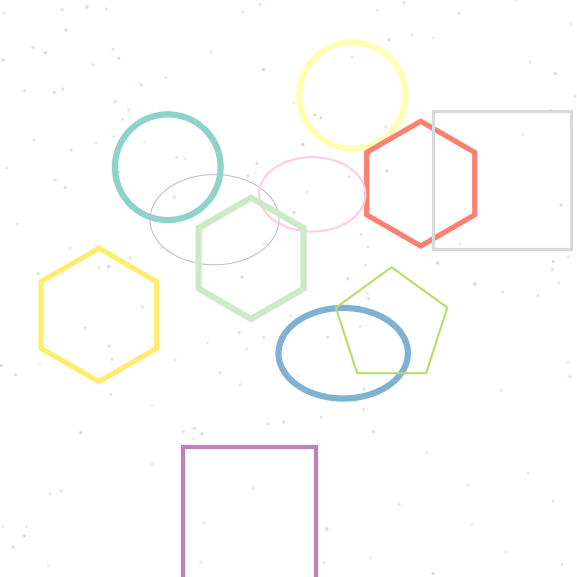[{"shape": "circle", "thickness": 3, "radius": 0.46, "center": [0.291, 0.71]}, {"shape": "circle", "thickness": 3, "radius": 0.46, "center": [0.61, 0.834]}, {"shape": "oval", "thickness": 0.5, "radius": 0.56, "center": [0.371, 0.619]}, {"shape": "hexagon", "thickness": 2.5, "radius": 0.54, "center": [0.728, 0.681]}, {"shape": "oval", "thickness": 3, "radius": 0.56, "center": [0.594, 0.387]}, {"shape": "pentagon", "thickness": 1, "radius": 0.51, "center": [0.678, 0.435]}, {"shape": "oval", "thickness": 1, "radius": 0.46, "center": [0.541, 0.663]}, {"shape": "square", "thickness": 1.5, "radius": 0.6, "center": [0.869, 0.687]}, {"shape": "square", "thickness": 2, "radius": 0.58, "center": [0.432, 0.11]}, {"shape": "hexagon", "thickness": 3, "radius": 0.52, "center": [0.435, 0.552]}, {"shape": "hexagon", "thickness": 2.5, "radius": 0.58, "center": [0.171, 0.454]}]